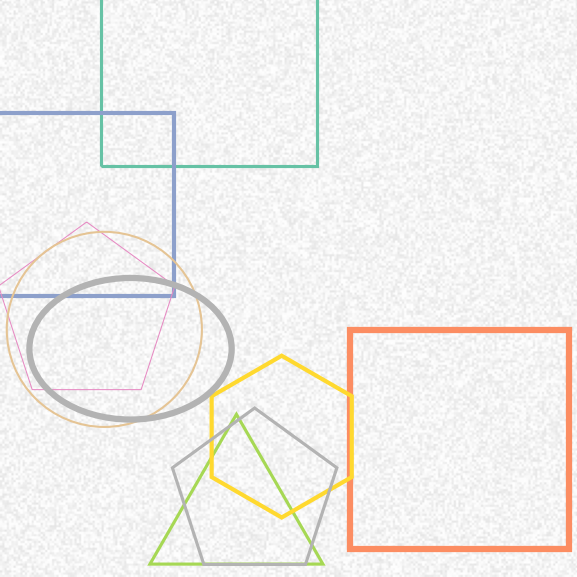[{"shape": "square", "thickness": 1.5, "radius": 0.93, "center": [0.362, 0.898]}, {"shape": "square", "thickness": 3, "radius": 0.95, "center": [0.796, 0.238]}, {"shape": "square", "thickness": 2, "radius": 0.79, "center": [0.142, 0.645]}, {"shape": "pentagon", "thickness": 0.5, "radius": 0.8, "center": [0.15, 0.454]}, {"shape": "triangle", "thickness": 1.5, "radius": 0.86, "center": [0.409, 0.109]}, {"shape": "hexagon", "thickness": 2, "radius": 0.7, "center": [0.488, 0.243]}, {"shape": "circle", "thickness": 1, "radius": 0.84, "center": [0.181, 0.429]}, {"shape": "oval", "thickness": 3, "radius": 0.88, "center": [0.226, 0.395]}, {"shape": "pentagon", "thickness": 1.5, "radius": 0.75, "center": [0.441, 0.143]}]